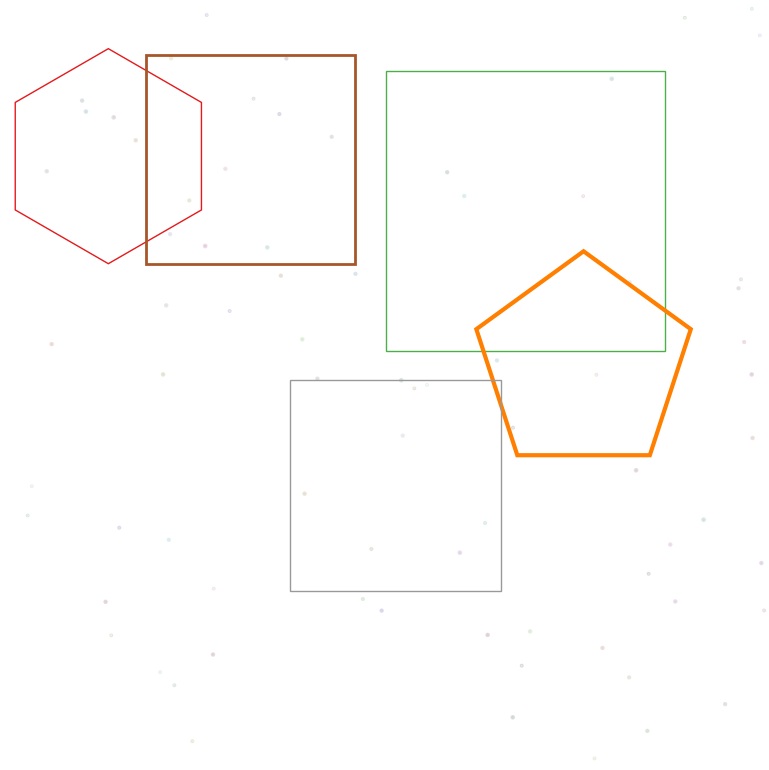[{"shape": "hexagon", "thickness": 0.5, "radius": 0.7, "center": [0.141, 0.797]}, {"shape": "square", "thickness": 0.5, "radius": 0.91, "center": [0.682, 0.726]}, {"shape": "pentagon", "thickness": 1.5, "radius": 0.73, "center": [0.758, 0.527]}, {"shape": "square", "thickness": 1, "radius": 0.68, "center": [0.325, 0.793]}, {"shape": "square", "thickness": 0.5, "radius": 0.68, "center": [0.513, 0.37]}]